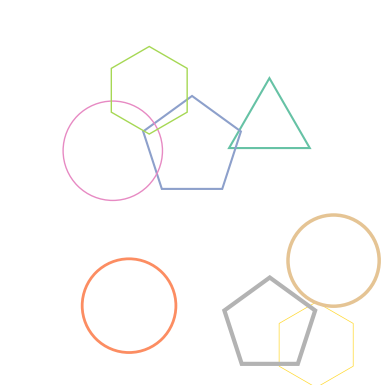[{"shape": "triangle", "thickness": 1.5, "radius": 0.61, "center": [0.7, 0.676]}, {"shape": "circle", "thickness": 2, "radius": 0.61, "center": [0.335, 0.206]}, {"shape": "pentagon", "thickness": 1.5, "radius": 0.67, "center": [0.499, 0.617]}, {"shape": "circle", "thickness": 1, "radius": 0.65, "center": [0.293, 0.608]}, {"shape": "hexagon", "thickness": 1, "radius": 0.57, "center": [0.388, 0.766]}, {"shape": "hexagon", "thickness": 0.5, "radius": 0.56, "center": [0.821, 0.104]}, {"shape": "circle", "thickness": 2.5, "radius": 0.59, "center": [0.866, 0.323]}, {"shape": "pentagon", "thickness": 3, "radius": 0.62, "center": [0.701, 0.155]}]